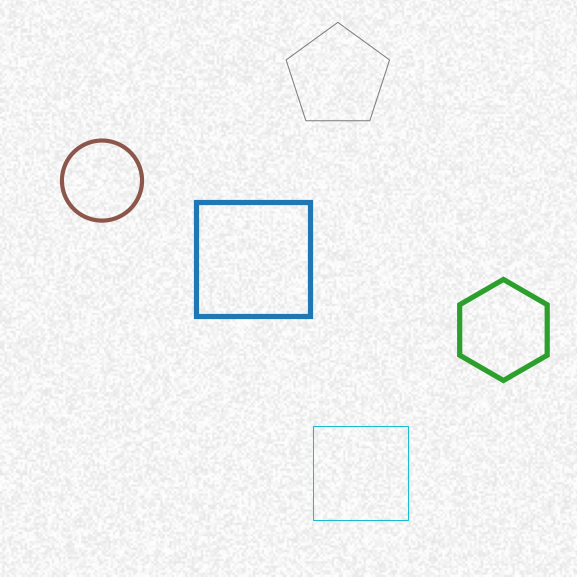[{"shape": "square", "thickness": 2.5, "radius": 0.5, "center": [0.438, 0.55]}, {"shape": "hexagon", "thickness": 2.5, "radius": 0.44, "center": [0.872, 0.428]}, {"shape": "circle", "thickness": 2, "radius": 0.35, "center": [0.177, 0.686]}, {"shape": "pentagon", "thickness": 0.5, "radius": 0.47, "center": [0.585, 0.866]}, {"shape": "square", "thickness": 0.5, "radius": 0.41, "center": [0.624, 0.18]}]